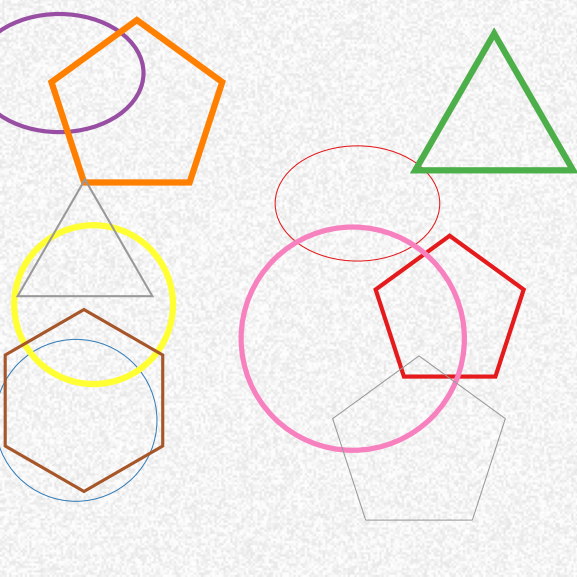[{"shape": "oval", "thickness": 0.5, "radius": 0.71, "center": [0.619, 0.647]}, {"shape": "pentagon", "thickness": 2, "radius": 0.67, "center": [0.779, 0.456]}, {"shape": "circle", "thickness": 0.5, "radius": 0.7, "center": [0.132, 0.271]}, {"shape": "triangle", "thickness": 3, "radius": 0.79, "center": [0.856, 0.783]}, {"shape": "oval", "thickness": 2, "radius": 0.73, "center": [0.102, 0.873]}, {"shape": "pentagon", "thickness": 3, "radius": 0.78, "center": [0.237, 0.809]}, {"shape": "circle", "thickness": 3, "radius": 0.69, "center": [0.162, 0.472]}, {"shape": "hexagon", "thickness": 1.5, "radius": 0.79, "center": [0.145, 0.306]}, {"shape": "circle", "thickness": 2.5, "radius": 0.97, "center": [0.611, 0.413]}, {"shape": "pentagon", "thickness": 0.5, "radius": 0.79, "center": [0.726, 0.226]}, {"shape": "triangle", "thickness": 1, "radius": 0.67, "center": [0.147, 0.554]}]